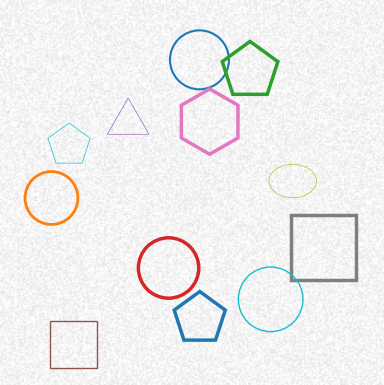[{"shape": "circle", "thickness": 1.5, "radius": 0.38, "center": [0.518, 0.845]}, {"shape": "pentagon", "thickness": 2.5, "radius": 0.35, "center": [0.519, 0.173]}, {"shape": "circle", "thickness": 2, "radius": 0.34, "center": [0.134, 0.486]}, {"shape": "pentagon", "thickness": 2.5, "radius": 0.38, "center": [0.649, 0.816]}, {"shape": "circle", "thickness": 2.5, "radius": 0.39, "center": [0.438, 0.304]}, {"shape": "triangle", "thickness": 0.5, "radius": 0.31, "center": [0.333, 0.683]}, {"shape": "square", "thickness": 1, "radius": 0.31, "center": [0.191, 0.105]}, {"shape": "hexagon", "thickness": 2.5, "radius": 0.42, "center": [0.545, 0.684]}, {"shape": "square", "thickness": 2.5, "radius": 0.42, "center": [0.841, 0.357]}, {"shape": "oval", "thickness": 0.5, "radius": 0.31, "center": [0.76, 0.53]}, {"shape": "circle", "thickness": 1, "radius": 0.42, "center": [0.703, 0.223]}, {"shape": "pentagon", "thickness": 0.5, "radius": 0.29, "center": [0.179, 0.623]}]